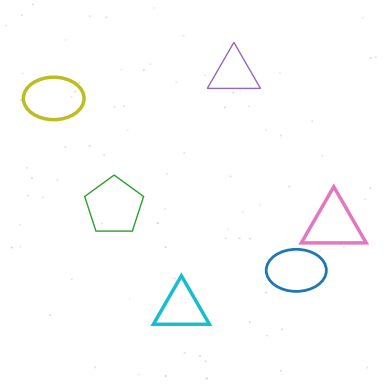[{"shape": "oval", "thickness": 2, "radius": 0.39, "center": [0.77, 0.298]}, {"shape": "pentagon", "thickness": 1, "radius": 0.4, "center": [0.296, 0.465]}, {"shape": "triangle", "thickness": 1, "radius": 0.4, "center": [0.608, 0.81]}, {"shape": "triangle", "thickness": 2.5, "radius": 0.49, "center": [0.867, 0.418]}, {"shape": "oval", "thickness": 2.5, "radius": 0.39, "center": [0.14, 0.744]}, {"shape": "triangle", "thickness": 2.5, "radius": 0.42, "center": [0.471, 0.2]}]